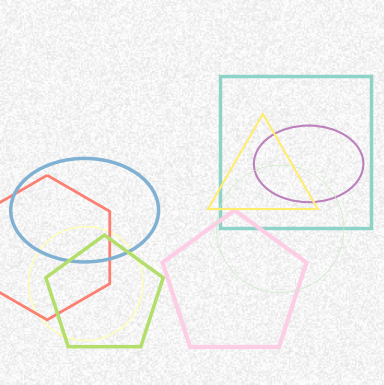[{"shape": "square", "thickness": 2.5, "radius": 0.98, "center": [0.767, 0.605]}, {"shape": "circle", "thickness": 1, "radius": 0.74, "center": [0.223, 0.264]}, {"shape": "hexagon", "thickness": 2, "radius": 0.94, "center": [0.122, 0.357]}, {"shape": "oval", "thickness": 2.5, "radius": 0.96, "center": [0.22, 0.454]}, {"shape": "pentagon", "thickness": 2.5, "radius": 0.8, "center": [0.271, 0.229]}, {"shape": "pentagon", "thickness": 3, "radius": 0.98, "center": [0.609, 0.258]}, {"shape": "oval", "thickness": 1.5, "radius": 0.71, "center": [0.802, 0.574]}, {"shape": "circle", "thickness": 0.5, "radius": 0.83, "center": [0.728, 0.406]}, {"shape": "triangle", "thickness": 1.5, "radius": 0.82, "center": [0.683, 0.539]}]